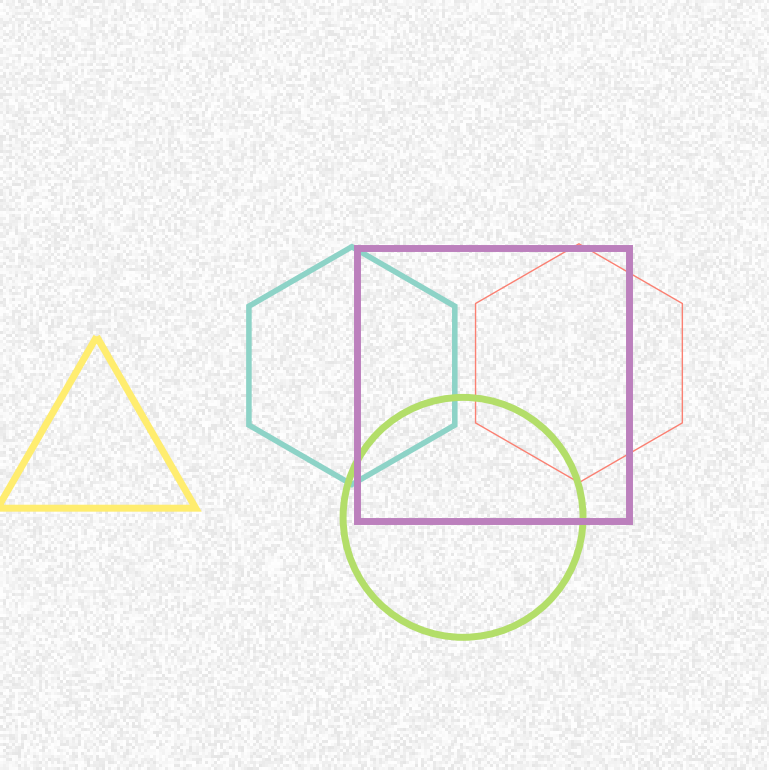[{"shape": "hexagon", "thickness": 2, "radius": 0.77, "center": [0.457, 0.525]}, {"shape": "hexagon", "thickness": 0.5, "radius": 0.78, "center": [0.752, 0.528]}, {"shape": "circle", "thickness": 2.5, "radius": 0.78, "center": [0.601, 0.328]}, {"shape": "square", "thickness": 2.5, "radius": 0.88, "center": [0.641, 0.501]}, {"shape": "triangle", "thickness": 2.5, "radius": 0.74, "center": [0.126, 0.414]}]